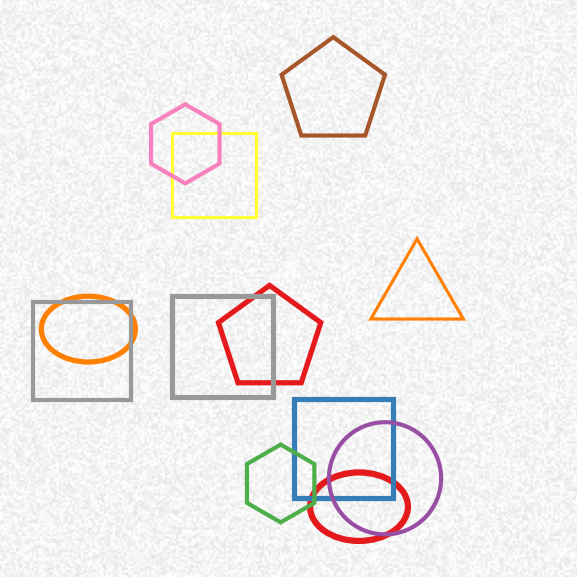[{"shape": "oval", "thickness": 3, "radius": 0.42, "center": [0.622, 0.122]}, {"shape": "pentagon", "thickness": 2.5, "radius": 0.47, "center": [0.467, 0.412]}, {"shape": "square", "thickness": 2.5, "radius": 0.43, "center": [0.595, 0.223]}, {"shape": "hexagon", "thickness": 2, "radius": 0.34, "center": [0.486, 0.162]}, {"shape": "circle", "thickness": 2, "radius": 0.49, "center": [0.667, 0.171]}, {"shape": "oval", "thickness": 2.5, "radius": 0.41, "center": [0.153, 0.429]}, {"shape": "triangle", "thickness": 1.5, "radius": 0.46, "center": [0.722, 0.493]}, {"shape": "square", "thickness": 1.5, "radius": 0.36, "center": [0.371, 0.696]}, {"shape": "pentagon", "thickness": 2, "radius": 0.47, "center": [0.577, 0.841]}, {"shape": "hexagon", "thickness": 2, "radius": 0.34, "center": [0.321, 0.75]}, {"shape": "square", "thickness": 2, "radius": 0.42, "center": [0.143, 0.392]}, {"shape": "square", "thickness": 2.5, "radius": 0.44, "center": [0.386, 0.399]}]